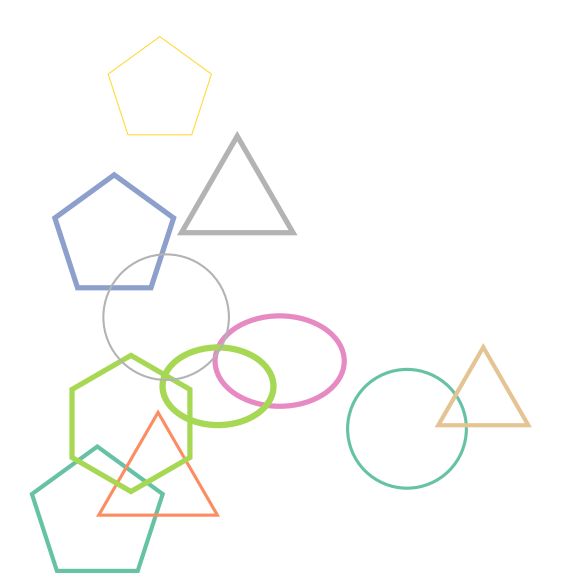[{"shape": "circle", "thickness": 1.5, "radius": 0.51, "center": [0.705, 0.257]}, {"shape": "pentagon", "thickness": 2, "radius": 0.6, "center": [0.169, 0.107]}, {"shape": "triangle", "thickness": 1.5, "radius": 0.59, "center": [0.274, 0.166]}, {"shape": "pentagon", "thickness": 2.5, "radius": 0.54, "center": [0.198, 0.588]}, {"shape": "oval", "thickness": 2.5, "radius": 0.56, "center": [0.484, 0.374]}, {"shape": "hexagon", "thickness": 2.5, "radius": 0.59, "center": [0.227, 0.266]}, {"shape": "oval", "thickness": 3, "radius": 0.48, "center": [0.377, 0.33]}, {"shape": "pentagon", "thickness": 0.5, "radius": 0.47, "center": [0.277, 0.842]}, {"shape": "triangle", "thickness": 2, "radius": 0.45, "center": [0.837, 0.308]}, {"shape": "triangle", "thickness": 2.5, "radius": 0.56, "center": [0.411, 0.652]}, {"shape": "circle", "thickness": 1, "radius": 0.54, "center": [0.288, 0.45]}]